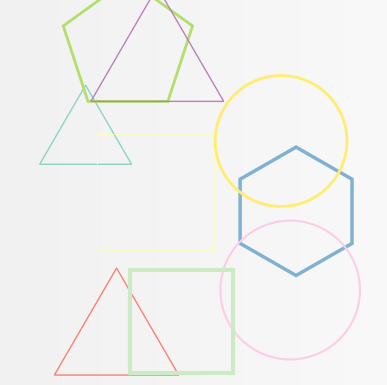[{"shape": "triangle", "thickness": 1, "radius": 0.68, "center": [0.221, 0.642]}, {"shape": "square", "thickness": 0.5, "radius": 0.75, "center": [0.4, 0.502]}, {"shape": "triangle", "thickness": 1, "radius": 0.93, "center": [0.301, 0.118]}, {"shape": "hexagon", "thickness": 2.5, "radius": 0.83, "center": [0.764, 0.451]}, {"shape": "pentagon", "thickness": 2, "radius": 0.88, "center": [0.33, 0.879]}, {"shape": "circle", "thickness": 1.5, "radius": 0.9, "center": [0.749, 0.247]}, {"shape": "triangle", "thickness": 1, "radius": 0.99, "center": [0.406, 0.836]}, {"shape": "square", "thickness": 3, "radius": 0.67, "center": [0.468, 0.164]}, {"shape": "circle", "thickness": 2, "radius": 0.85, "center": [0.725, 0.634]}]